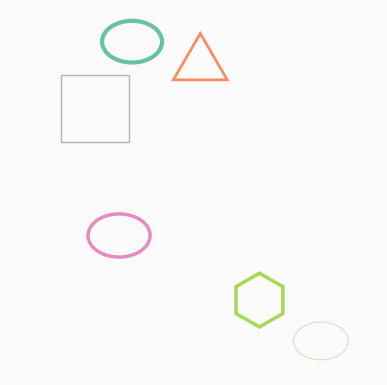[{"shape": "oval", "thickness": 3, "radius": 0.39, "center": [0.341, 0.892]}, {"shape": "triangle", "thickness": 2, "radius": 0.4, "center": [0.517, 0.833]}, {"shape": "oval", "thickness": 2.5, "radius": 0.4, "center": [0.307, 0.388]}, {"shape": "hexagon", "thickness": 2.5, "radius": 0.35, "center": [0.669, 0.221]}, {"shape": "oval", "thickness": 0.5, "radius": 0.35, "center": [0.828, 0.114]}, {"shape": "square", "thickness": 1, "radius": 0.44, "center": [0.244, 0.719]}]